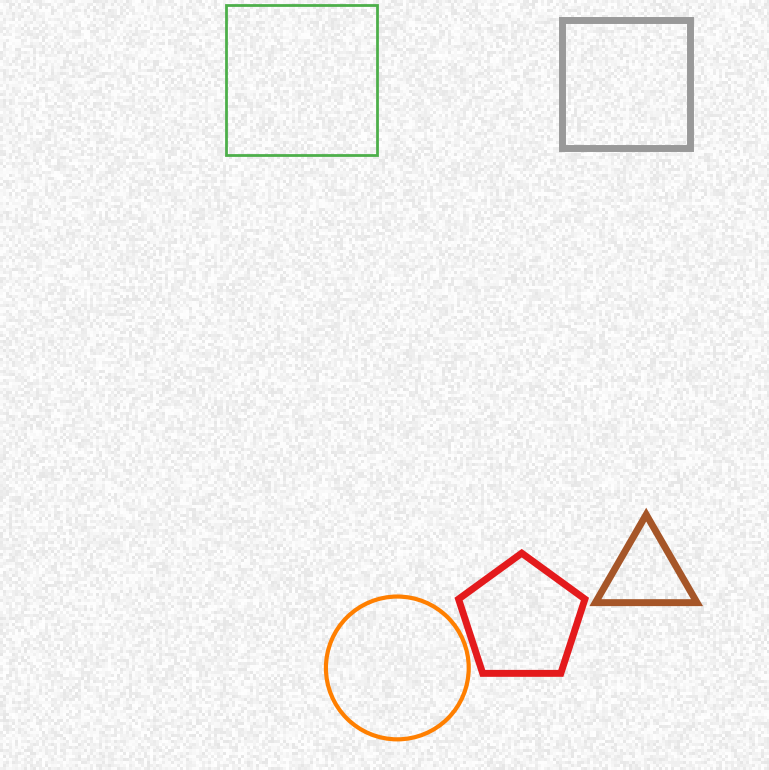[{"shape": "pentagon", "thickness": 2.5, "radius": 0.43, "center": [0.678, 0.195]}, {"shape": "square", "thickness": 1, "radius": 0.49, "center": [0.392, 0.896]}, {"shape": "circle", "thickness": 1.5, "radius": 0.46, "center": [0.516, 0.133]}, {"shape": "triangle", "thickness": 2.5, "radius": 0.38, "center": [0.839, 0.255]}, {"shape": "square", "thickness": 2.5, "radius": 0.42, "center": [0.813, 0.891]}]